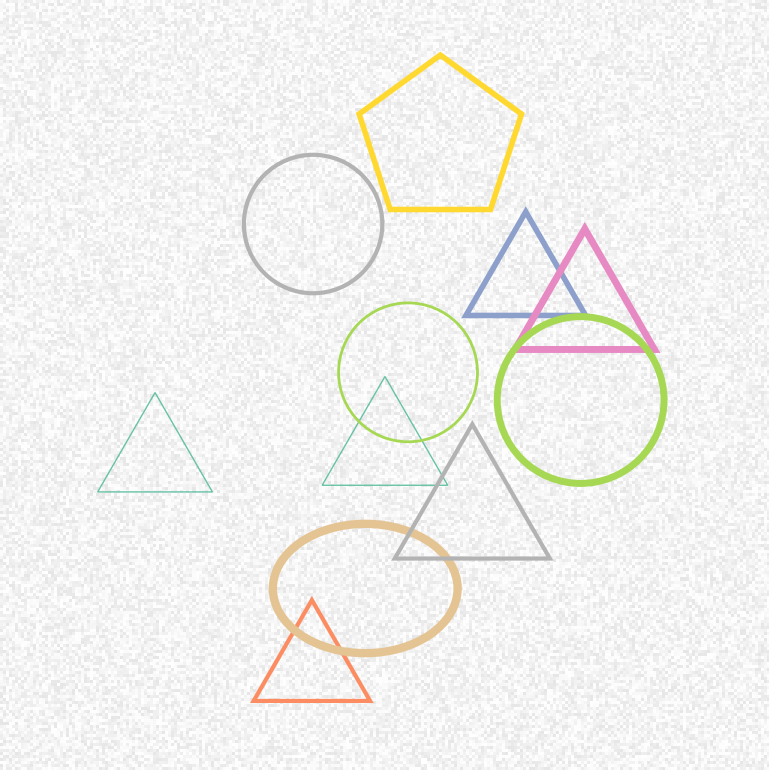[{"shape": "triangle", "thickness": 0.5, "radius": 0.47, "center": [0.5, 0.417]}, {"shape": "triangle", "thickness": 0.5, "radius": 0.43, "center": [0.201, 0.404]}, {"shape": "triangle", "thickness": 1.5, "radius": 0.44, "center": [0.405, 0.133]}, {"shape": "triangle", "thickness": 2, "radius": 0.45, "center": [0.683, 0.635]}, {"shape": "triangle", "thickness": 2.5, "radius": 0.52, "center": [0.759, 0.598]}, {"shape": "circle", "thickness": 2.5, "radius": 0.54, "center": [0.754, 0.48]}, {"shape": "circle", "thickness": 1, "radius": 0.45, "center": [0.53, 0.516]}, {"shape": "pentagon", "thickness": 2, "radius": 0.55, "center": [0.572, 0.818]}, {"shape": "oval", "thickness": 3, "radius": 0.6, "center": [0.474, 0.236]}, {"shape": "circle", "thickness": 1.5, "radius": 0.45, "center": [0.407, 0.709]}, {"shape": "triangle", "thickness": 1.5, "radius": 0.58, "center": [0.613, 0.333]}]